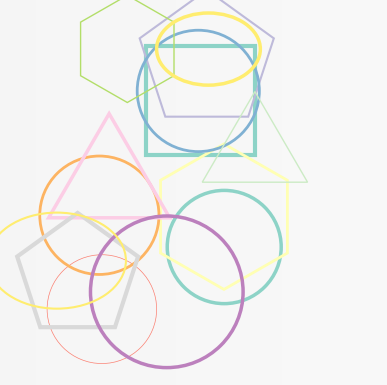[{"shape": "circle", "thickness": 2.5, "radius": 0.74, "center": [0.579, 0.358]}, {"shape": "square", "thickness": 3, "radius": 0.71, "center": [0.518, 0.74]}, {"shape": "hexagon", "thickness": 2, "radius": 0.94, "center": [0.578, 0.437]}, {"shape": "pentagon", "thickness": 1.5, "radius": 0.91, "center": [0.534, 0.844]}, {"shape": "circle", "thickness": 0.5, "radius": 0.71, "center": [0.263, 0.197]}, {"shape": "circle", "thickness": 2, "radius": 0.79, "center": [0.512, 0.764]}, {"shape": "circle", "thickness": 2, "radius": 0.77, "center": [0.256, 0.441]}, {"shape": "hexagon", "thickness": 1, "radius": 0.7, "center": [0.329, 0.873]}, {"shape": "triangle", "thickness": 2.5, "radius": 0.9, "center": [0.282, 0.524]}, {"shape": "pentagon", "thickness": 3, "radius": 0.82, "center": [0.2, 0.283]}, {"shape": "circle", "thickness": 2.5, "radius": 0.98, "center": [0.43, 0.242]}, {"shape": "triangle", "thickness": 1, "radius": 0.78, "center": [0.658, 0.605]}, {"shape": "oval", "thickness": 2.5, "radius": 0.67, "center": [0.538, 0.873]}, {"shape": "oval", "thickness": 1.5, "radius": 0.89, "center": [0.147, 0.323]}]